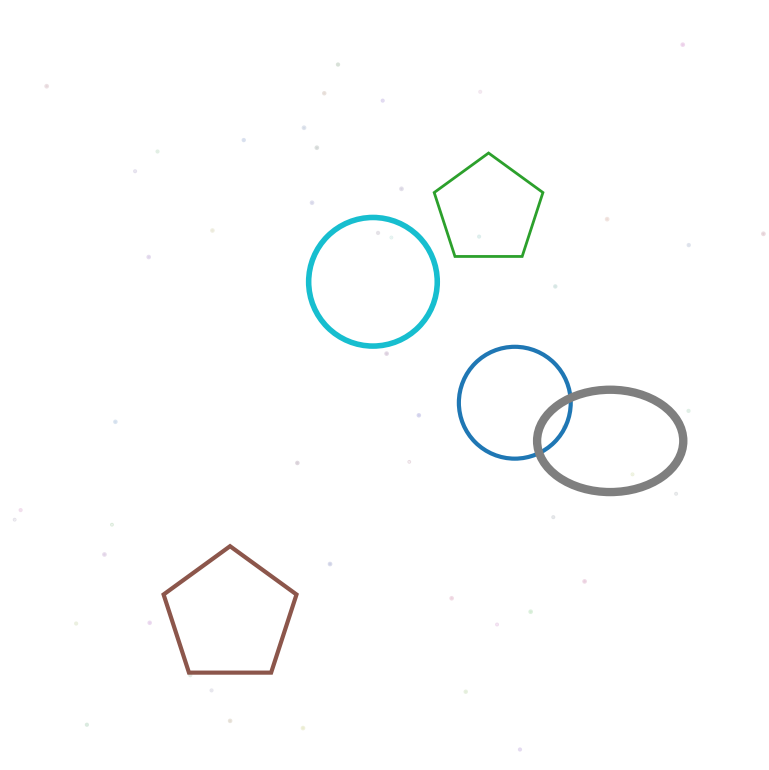[{"shape": "circle", "thickness": 1.5, "radius": 0.36, "center": [0.669, 0.477]}, {"shape": "pentagon", "thickness": 1, "radius": 0.37, "center": [0.634, 0.727]}, {"shape": "pentagon", "thickness": 1.5, "radius": 0.45, "center": [0.299, 0.2]}, {"shape": "oval", "thickness": 3, "radius": 0.47, "center": [0.792, 0.427]}, {"shape": "circle", "thickness": 2, "radius": 0.42, "center": [0.484, 0.634]}]